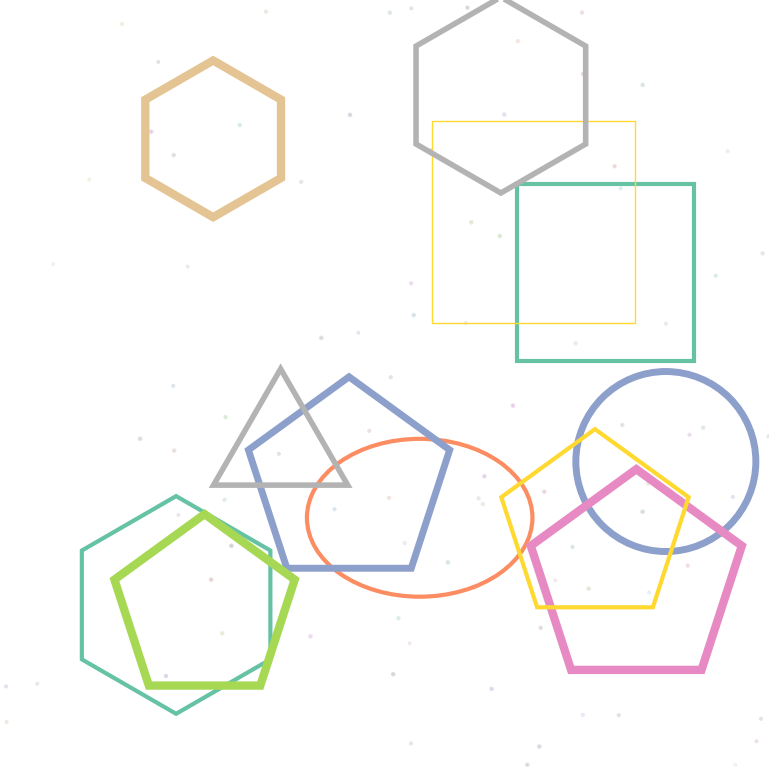[{"shape": "hexagon", "thickness": 1.5, "radius": 0.71, "center": [0.229, 0.214]}, {"shape": "square", "thickness": 1.5, "radius": 0.58, "center": [0.786, 0.646]}, {"shape": "oval", "thickness": 1.5, "radius": 0.73, "center": [0.545, 0.328]}, {"shape": "circle", "thickness": 2.5, "radius": 0.58, "center": [0.865, 0.401]}, {"shape": "pentagon", "thickness": 2.5, "radius": 0.69, "center": [0.453, 0.373]}, {"shape": "pentagon", "thickness": 3, "radius": 0.72, "center": [0.826, 0.247]}, {"shape": "pentagon", "thickness": 3, "radius": 0.62, "center": [0.266, 0.209]}, {"shape": "square", "thickness": 0.5, "radius": 0.66, "center": [0.693, 0.712]}, {"shape": "pentagon", "thickness": 1.5, "radius": 0.64, "center": [0.773, 0.315]}, {"shape": "hexagon", "thickness": 3, "radius": 0.51, "center": [0.277, 0.82]}, {"shape": "triangle", "thickness": 2, "radius": 0.5, "center": [0.364, 0.42]}, {"shape": "hexagon", "thickness": 2, "radius": 0.64, "center": [0.65, 0.877]}]